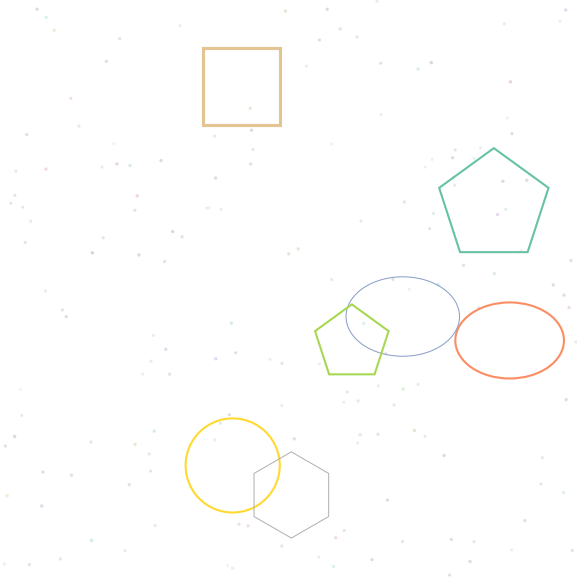[{"shape": "pentagon", "thickness": 1, "radius": 0.5, "center": [0.855, 0.643]}, {"shape": "oval", "thickness": 1, "radius": 0.47, "center": [0.882, 0.41]}, {"shape": "oval", "thickness": 0.5, "radius": 0.49, "center": [0.697, 0.451]}, {"shape": "pentagon", "thickness": 1, "radius": 0.33, "center": [0.609, 0.405]}, {"shape": "circle", "thickness": 1, "radius": 0.41, "center": [0.403, 0.193]}, {"shape": "square", "thickness": 1.5, "radius": 0.33, "center": [0.418, 0.85]}, {"shape": "hexagon", "thickness": 0.5, "radius": 0.37, "center": [0.505, 0.142]}]